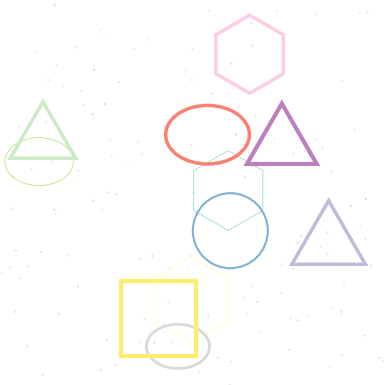[{"shape": "hexagon", "thickness": 0.5, "radius": 0.52, "center": [0.593, 0.505]}, {"shape": "hexagon", "thickness": 0.5, "radius": 0.56, "center": [0.497, 0.222]}, {"shape": "triangle", "thickness": 2.5, "radius": 0.55, "center": [0.854, 0.369]}, {"shape": "oval", "thickness": 2.5, "radius": 0.54, "center": [0.539, 0.65]}, {"shape": "circle", "thickness": 1.5, "radius": 0.49, "center": [0.598, 0.401]}, {"shape": "oval", "thickness": 0.5, "radius": 0.44, "center": [0.102, 0.58]}, {"shape": "hexagon", "thickness": 2.5, "radius": 0.51, "center": [0.648, 0.859]}, {"shape": "oval", "thickness": 2, "radius": 0.41, "center": [0.462, 0.1]}, {"shape": "triangle", "thickness": 3, "radius": 0.52, "center": [0.732, 0.626]}, {"shape": "triangle", "thickness": 2.5, "radius": 0.49, "center": [0.112, 0.638]}, {"shape": "square", "thickness": 3, "radius": 0.49, "center": [0.411, 0.173]}]